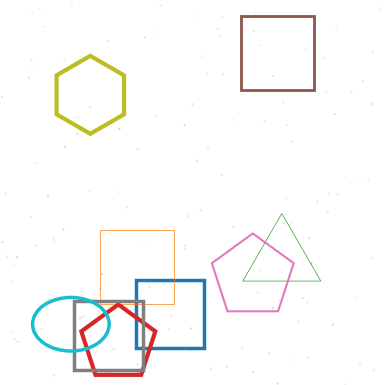[{"shape": "square", "thickness": 2.5, "radius": 0.45, "center": [0.442, 0.184]}, {"shape": "square", "thickness": 0.5, "radius": 0.48, "center": [0.356, 0.306]}, {"shape": "triangle", "thickness": 0.5, "radius": 0.59, "center": [0.732, 0.328]}, {"shape": "pentagon", "thickness": 3, "radius": 0.51, "center": [0.307, 0.108]}, {"shape": "square", "thickness": 2, "radius": 0.48, "center": [0.721, 0.863]}, {"shape": "pentagon", "thickness": 1.5, "radius": 0.56, "center": [0.657, 0.282]}, {"shape": "square", "thickness": 2.5, "radius": 0.45, "center": [0.282, 0.128]}, {"shape": "hexagon", "thickness": 3, "radius": 0.51, "center": [0.235, 0.754]}, {"shape": "oval", "thickness": 2.5, "radius": 0.5, "center": [0.184, 0.158]}]